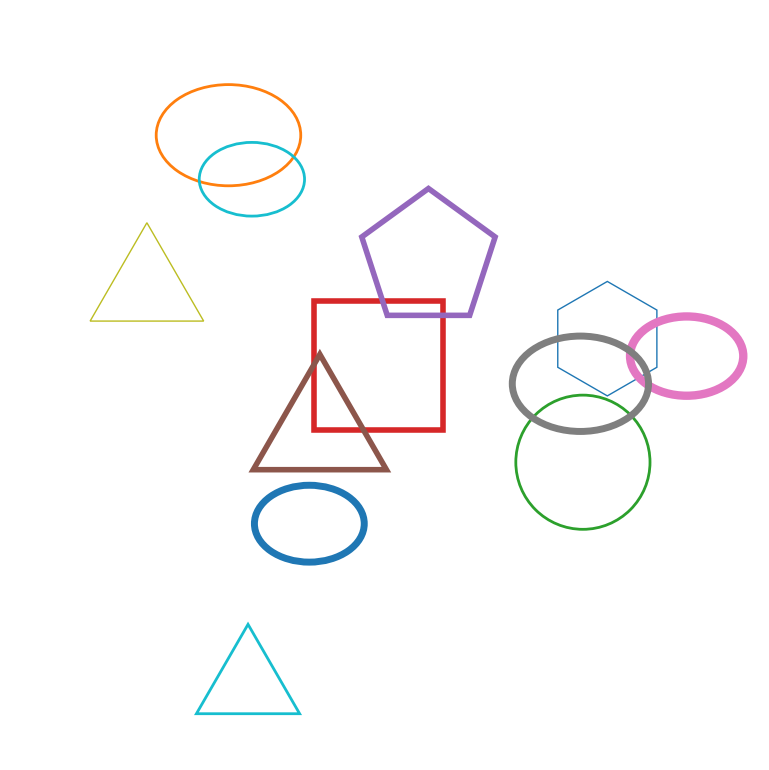[{"shape": "hexagon", "thickness": 0.5, "radius": 0.37, "center": [0.789, 0.56]}, {"shape": "oval", "thickness": 2.5, "radius": 0.36, "center": [0.402, 0.32]}, {"shape": "oval", "thickness": 1, "radius": 0.47, "center": [0.297, 0.824]}, {"shape": "circle", "thickness": 1, "radius": 0.44, "center": [0.757, 0.4]}, {"shape": "square", "thickness": 2, "radius": 0.42, "center": [0.492, 0.526]}, {"shape": "pentagon", "thickness": 2, "radius": 0.46, "center": [0.556, 0.664]}, {"shape": "triangle", "thickness": 2, "radius": 0.5, "center": [0.415, 0.44]}, {"shape": "oval", "thickness": 3, "radius": 0.37, "center": [0.892, 0.538]}, {"shape": "oval", "thickness": 2.5, "radius": 0.44, "center": [0.754, 0.502]}, {"shape": "triangle", "thickness": 0.5, "radius": 0.43, "center": [0.191, 0.626]}, {"shape": "triangle", "thickness": 1, "radius": 0.39, "center": [0.322, 0.112]}, {"shape": "oval", "thickness": 1, "radius": 0.34, "center": [0.327, 0.767]}]